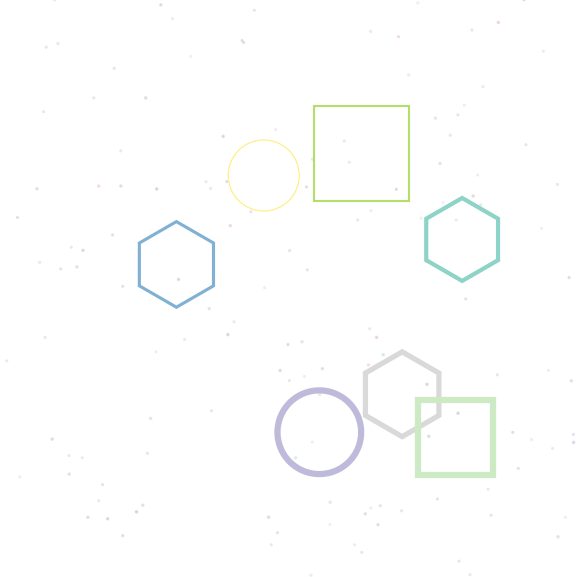[{"shape": "hexagon", "thickness": 2, "radius": 0.36, "center": [0.8, 0.585]}, {"shape": "circle", "thickness": 3, "radius": 0.36, "center": [0.553, 0.251]}, {"shape": "hexagon", "thickness": 1.5, "radius": 0.37, "center": [0.305, 0.541]}, {"shape": "square", "thickness": 1, "radius": 0.41, "center": [0.626, 0.734]}, {"shape": "hexagon", "thickness": 2.5, "radius": 0.37, "center": [0.696, 0.316]}, {"shape": "square", "thickness": 3, "radius": 0.32, "center": [0.789, 0.241]}, {"shape": "circle", "thickness": 0.5, "radius": 0.31, "center": [0.457, 0.695]}]